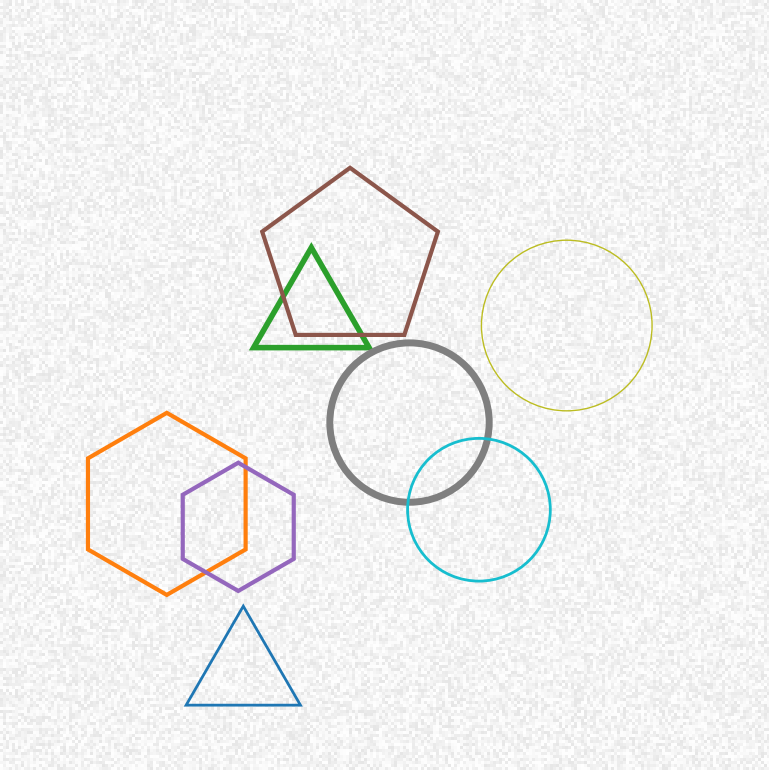[{"shape": "triangle", "thickness": 1, "radius": 0.43, "center": [0.316, 0.127]}, {"shape": "hexagon", "thickness": 1.5, "radius": 0.59, "center": [0.217, 0.346]}, {"shape": "triangle", "thickness": 2, "radius": 0.43, "center": [0.404, 0.592]}, {"shape": "hexagon", "thickness": 1.5, "radius": 0.42, "center": [0.309, 0.316]}, {"shape": "pentagon", "thickness": 1.5, "radius": 0.6, "center": [0.455, 0.662]}, {"shape": "circle", "thickness": 2.5, "radius": 0.52, "center": [0.532, 0.451]}, {"shape": "circle", "thickness": 0.5, "radius": 0.55, "center": [0.736, 0.577]}, {"shape": "circle", "thickness": 1, "radius": 0.46, "center": [0.622, 0.338]}]